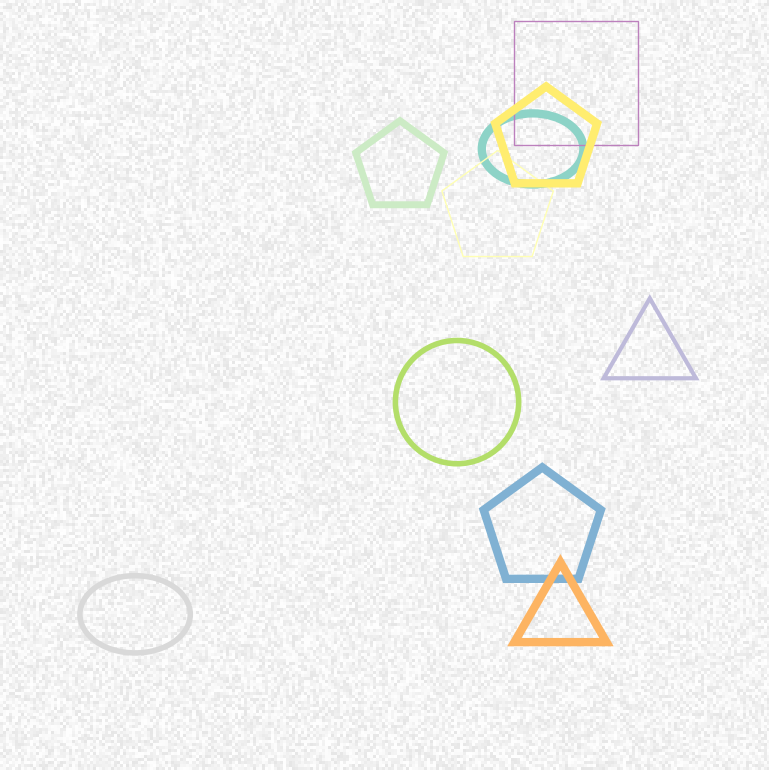[{"shape": "oval", "thickness": 3, "radius": 0.33, "center": [0.692, 0.807]}, {"shape": "pentagon", "thickness": 0.5, "radius": 0.38, "center": [0.646, 0.728]}, {"shape": "triangle", "thickness": 1.5, "radius": 0.35, "center": [0.844, 0.543]}, {"shape": "pentagon", "thickness": 3, "radius": 0.4, "center": [0.704, 0.313]}, {"shape": "triangle", "thickness": 3, "radius": 0.35, "center": [0.728, 0.201]}, {"shape": "circle", "thickness": 2, "radius": 0.4, "center": [0.594, 0.478]}, {"shape": "oval", "thickness": 2, "radius": 0.36, "center": [0.175, 0.202]}, {"shape": "square", "thickness": 0.5, "radius": 0.4, "center": [0.748, 0.892]}, {"shape": "pentagon", "thickness": 2.5, "radius": 0.3, "center": [0.519, 0.783]}, {"shape": "pentagon", "thickness": 3, "radius": 0.35, "center": [0.709, 0.818]}]